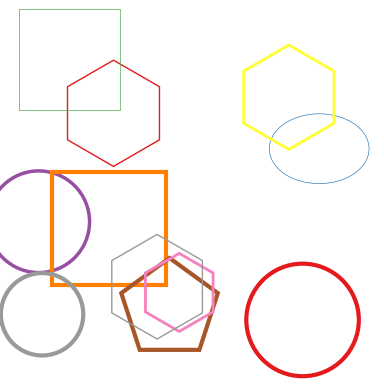[{"shape": "hexagon", "thickness": 1, "radius": 0.69, "center": [0.295, 0.706]}, {"shape": "circle", "thickness": 3, "radius": 0.73, "center": [0.786, 0.169]}, {"shape": "oval", "thickness": 0.5, "radius": 0.65, "center": [0.829, 0.614]}, {"shape": "square", "thickness": 0.5, "radius": 0.66, "center": [0.181, 0.847]}, {"shape": "circle", "thickness": 2.5, "radius": 0.66, "center": [0.101, 0.424]}, {"shape": "square", "thickness": 3, "radius": 0.74, "center": [0.282, 0.406]}, {"shape": "hexagon", "thickness": 2, "radius": 0.68, "center": [0.75, 0.748]}, {"shape": "pentagon", "thickness": 3, "radius": 0.66, "center": [0.44, 0.198]}, {"shape": "hexagon", "thickness": 2, "radius": 0.51, "center": [0.466, 0.24]}, {"shape": "circle", "thickness": 3, "radius": 0.53, "center": [0.109, 0.184]}, {"shape": "hexagon", "thickness": 1, "radius": 0.68, "center": [0.408, 0.255]}]